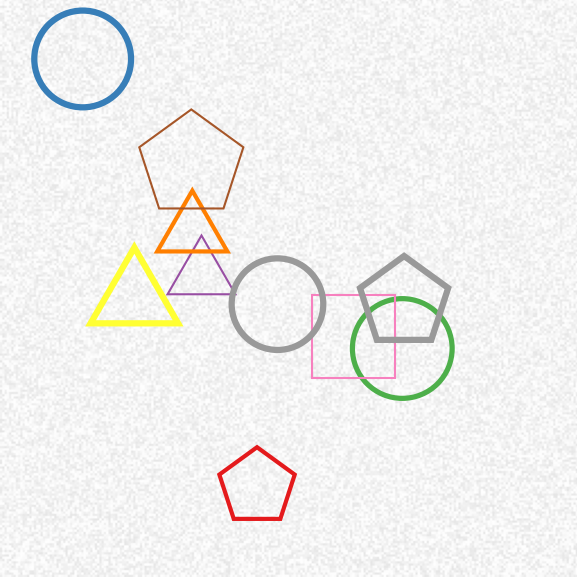[{"shape": "pentagon", "thickness": 2, "radius": 0.34, "center": [0.445, 0.156]}, {"shape": "circle", "thickness": 3, "radius": 0.42, "center": [0.143, 0.897]}, {"shape": "circle", "thickness": 2.5, "radius": 0.43, "center": [0.697, 0.396]}, {"shape": "triangle", "thickness": 1, "radius": 0.34, "center": [0.349, 0.524]}, {"shape": "triangle", "thickness": 2, "radius": 0.35, "center": [0.333, 0.599]}, {"shape": "triangle", "thickness": 3, "radius": 0.44, "center": [0.233, 0.483]}, {"shape": "pentagon", "thickness": 1, "radius": 0.47, "center": [0.331, 0.715]}, {"shape": "square", "thickness": 1, "radius": 0.36, "center": [0.612, 0.417]}, {"shape": "circle", "thickness": 3, "radius": 0.4, "center": [0.48, 0.472]}, {"shape": "pentagon", "thickness": 3, "radius": 0.4, "center": [0.7, 0.476]}]